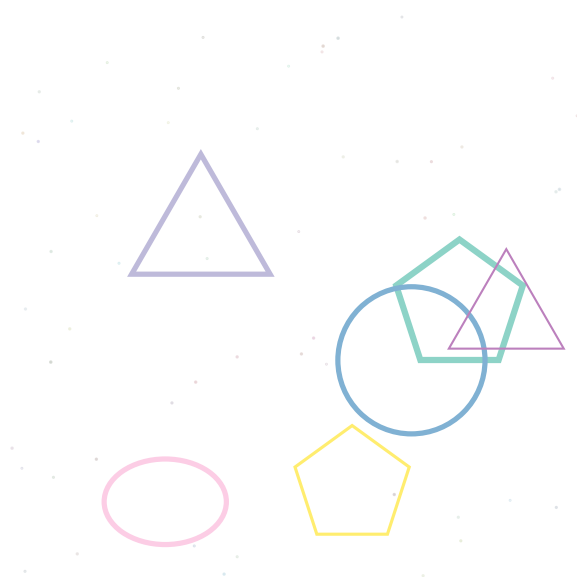[{"shape": "pentagon", "thickness": 3, "radius": 0.58, "center": [0.796, 0.469]}, {"shape": "triangle", "thickness": 2.5, "radius": 0.69, "center": [0.348, 0.594]}, {"shape": "circle", "thickness": 2.5, "radius": 0.64, "center": [0.712, 0.375]}, {"shape": "oval", "thickness": 2.5, "radius": 0.53, "center": [0.286, 0.13]}, {"shape": "triangle", "thickness": 1, "radius": 0.57, "center": [0.877, 0.453]}, {"shape": "pentagon", "thickness": 1.5, "radius": 0.52, "center": [0.61, 0.158]}]